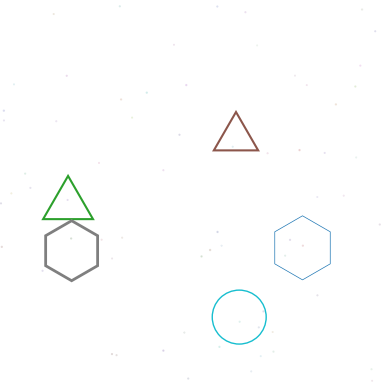[{"shape": "hexagon", "thickness": 0.5, "radius": 0.42, "center": [0.786, 0.356]}, {"shape": "triangle", "thickness": 1.5, "radius": 0.37, "center": [0.177, 0.468]}, {"shape": "triangle", "thickness": 1.5, "radius": 0.33, "center": [0.613, 0.643]}, {"shape": "hexagon", "thickness": 2, "radius": 0.39, "center": [0.186, 0.349]}, {"shape": "circle", "thickness": 1, "radius": 0.35, "center": [0.621, 0.176]}]